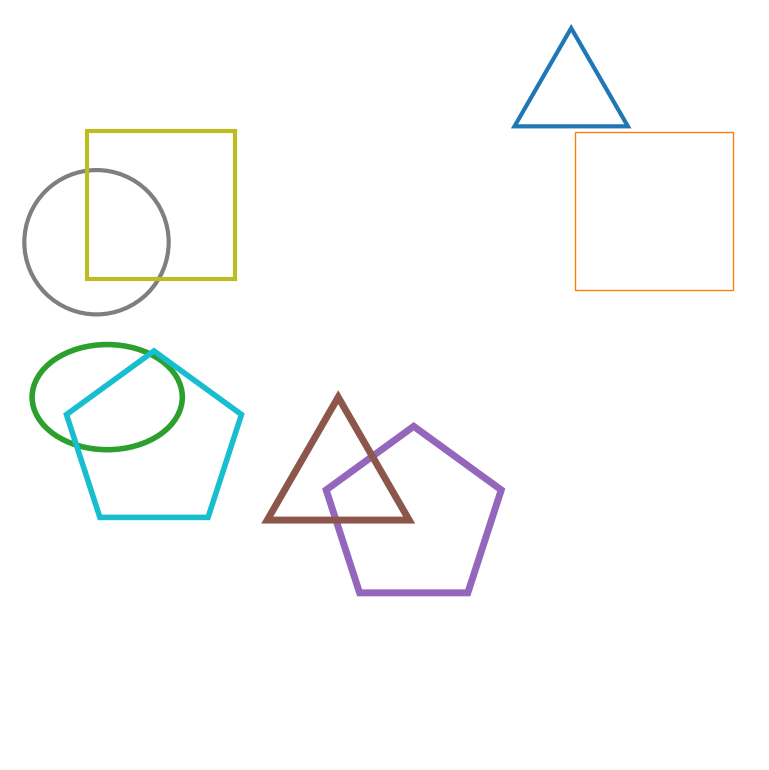[{"shape": "triangle", "thickness": 1.5, "radius": 0.43, "center": [0.742, 0.878]}, {"shape": "square", "thickness": 0.5, "radius": 0.51, "center": [0.849, 0.726]}, {"shape": "oval", "thickness": 2, "radius": 0.49, "center": [0.139, 0.484]}, {"shape": "pentagon", "thickness": 2.5, "radius": 0.6, "center": [0.537, 0.327]}, {"shape": "triangle", "thickness": 2.5, "radius": 0.53, "center": [0.439, 0.378]}, {"shape": "circle", "thickness": 1.5, "radius": 0.47, "center": [0.125, 0.685]}, {"shape": "square", "thickness": 1.5, "radius": 0.48, "center": [0.21, 0.734]}, {"shape": "pentagon", "thickness": 2, "radius": 0.6, "center": [0.2, 0.425]}]